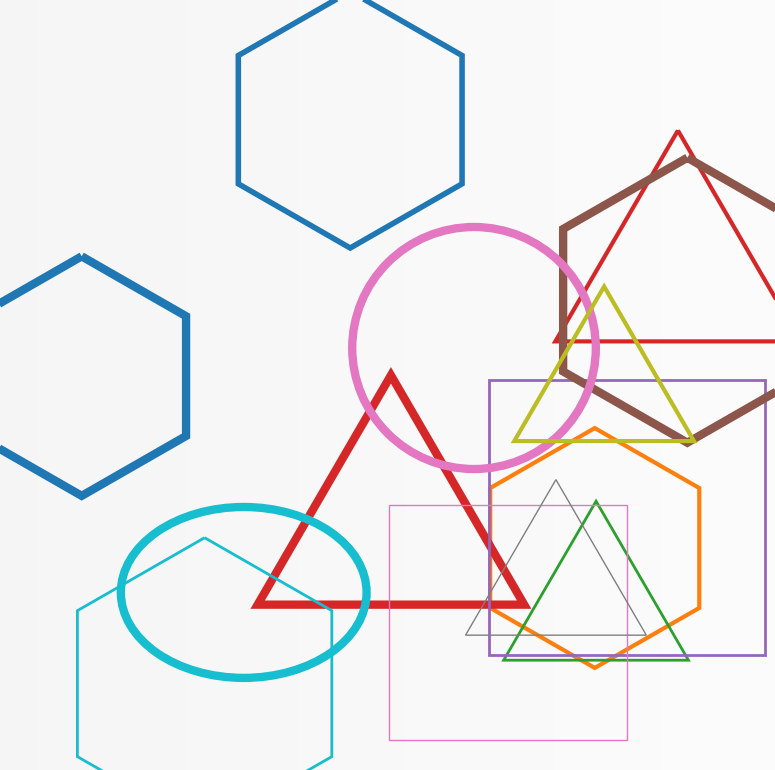[{"shape": "hexagon", "thickness": 3, "radius": 0.78, "center": [0.105, 0.512]}, {"shape": "hexagon", "thickness": 2, "radius": 0.83, "center": [0.452, 0.845]}, {"shape": "hexagon", "thickness": 1.5, "radius": 0.78, "center": [0.767, 0.288]}, {"shape": "triangle", "thickness": 1, "radius": 0.69, "center": [0.769, 0.211]}, {"shape": "triangle", "thickness": 1.5, "radius": 0.91, "center": [0.875, 0.648]}, {"shape": "triangle", "thickness": 3, "radius": 0.99, "center": [0.504, 0.314]}, {"shape": "square", "thickness": 1, "radius": 0.89, "center": [0.809, 0.328]}, {"shape": "hexagon", "thickness": 3, "radius": 0.93, "center": [0.887, 0.61]}, {"shape": "square", "thickness": 0.5, "radius": 0.76, "center": [0.656, 0.192]}, {"shape": "circle", "thickness": 3, "radius": 0.79, "center": [0.612, 0.548]}, {"shape": "triangle", "thickness": 0.5, "radius": 0.67, "center": [0.717, 0.242]}, {"shape": "triangle", "thickness": 1.5, "radius": 0.67, "center": [0.78, 0.494]}, {"shape": "oval", "thickness": 3, "radius": 0.79, "center": [0.314, 0.231]}, {"shape": "hexagon", "thickness": 1, "radius": 0.95, "center": [0.264, 0.112]}]